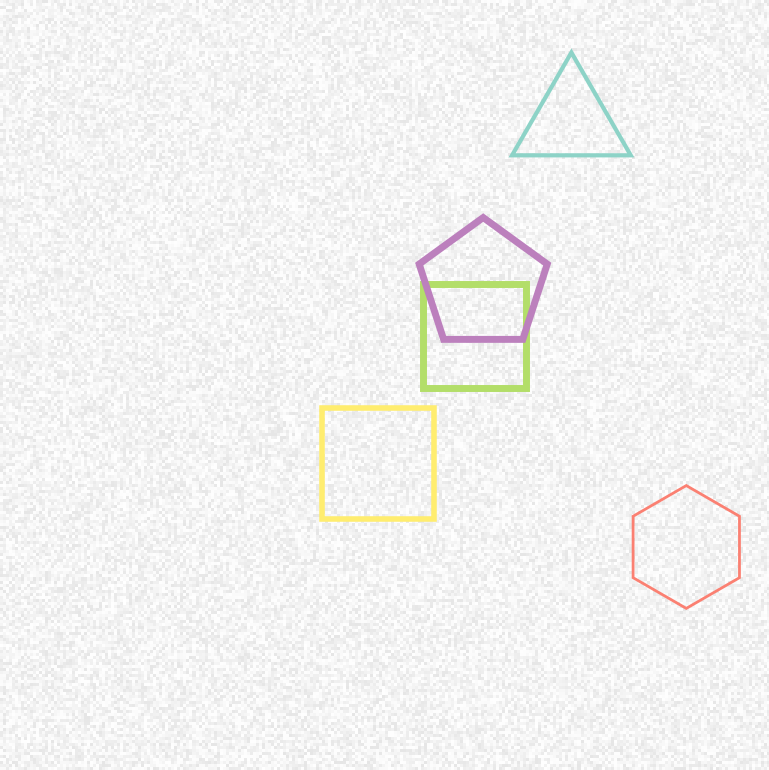[{"shape": "triangle", "thickness": 1.5, "radius": 0.45, "center": [0.742, 0.843]}, {"shape": "hexagon", "thickness": 1, "radius": 0.4, "center": [0.891, 0.29]}, {"shape": "square", "thickness": 2.5, "radius": 0.34, "center": [0.616, 0.564]}, {"shape": "pentagon", "thickness": 2.5, "radius": 0.44, "center": [0.628, 0.63]}, {"shape": "square", "thickness": 2, "radius": 0.36, "center": [0.491, 0.398]}]